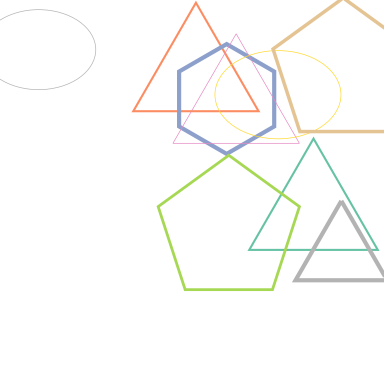[{"shape": "triangle", "thickness": 1.5, "radius": 0.96, "center": [0.814, 0.447]}, {"shape": "triangle", "thickness": 1.5, "radius": 0.94, "center": [0.509, 0.805]}, {"shape": "hexagon", "thickness": 3, "radius": 0.71, "center": [0.589, 0.743]}, {"shape": "triangle", "thickness": 0.5, "radius": 0.95, "center": [0.613, 0.723]}, {"shape": "pentagon", "thickness": 2, "radius": 0.96, "center": [0.594, 0.404]}, {"shape": "oval", "thickness": 0.5, "radius": 0.82, "center": [0.722, 0.754]}, {"shape": "pentagon", "thickness": 2.5, "radius": 0.96, "center": [0.892, 0.813]}, {"shape": "triangle", "thickness": 3, "radius": 0.69, "center": [0.887, 0.341]}, {"shape": "oval", "thickness": 0.5, "radius": 0.74, "center": [0.1, 0.871]}]